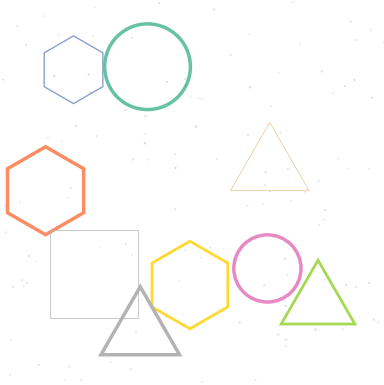[{"shape": "circle", "thickness": 2.5, "radius": 0.56, "center": [0.383, 0.827]}, {"shape": "hexagon", "thickness": 2.5, "radius": 0.57, "center": [0.118, 0.505]}, {"shape": "hexagon", "thickness": 1, "radius": 0.44, "center": [0.191, 0.819]}, {"shape": "circle", "thickness": 2.5, "radius": 0.44, "center": [0.695, 0.303]}, {"shape": "triangle", "thickness": 2, "radius": 0.55, "center": [0.826, 0.214]}, {"shape": "hexagon", "thickness": 2, "radius": 0.57, "center": [0.493, 0.26]}, {"shape": "triangle", "thickness": 0.5, "radius": 0.59, "center": [0.701, 0.564]}, {"shape": "triangle", "thickness": 2.5, "radius": 0.59, "center": [0.364, 0.138]}, {"shape": "square", "thickness": 0.5, "radius": 0.57, "center": [0.245, 0.289]}]